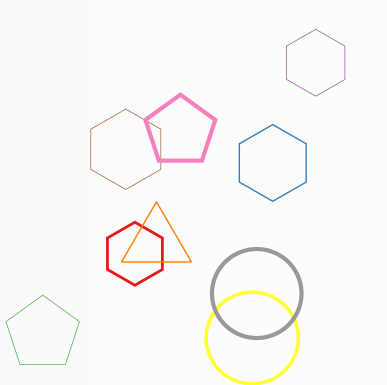[{"shape": "hexagon", "thickness": 2, "radius": 0.41, "center": [0.348, 0.341]}, {"shape": "hexagon", "thickness": 1, "radius": 0.5, "center": [0.704, 0.577]}, {"shape": "pentagon", "thickness": 0.5, "radius": 0.5, "center": [0.11, 0.134]}, {"shape": "hexagon", "thickness": 0.5, "radius": 0.43, "center": [0.815, 0.837]}, {"shape": "triangle", "thickness": 1, "radius": 0.52, "center": [0.404, 0.372]}, {"shape": "circle", "thickness": 2.5, "radius": 0.59, "center": [0.651, 0.122]}, {"shape": "hexagon", "thickness": 0.5, "radius": 0.52, "center": [0.325, 0.612]}, {"shape": "pentagon", "thickness": 3, "radius": 0.47, "center": [0.465, 0.659]}, {"shape": "circle", "thickness": 3, "radius": 0.58, "center": [0.663, 0.238]}]